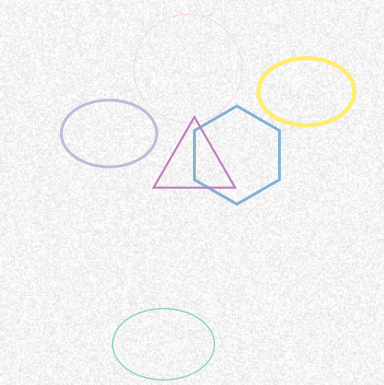[{"shape": "oval", "thickness": 1, "radius": 0.66, "center": [0.425, 0.106]}, {"shape": "oval", "thickness": 2, "radius": 0.62, "center": [0.283, 0.653]}, {"shape": "hexagon", "thickness": 2, "radius": 0.64, "center": [0.615, 0.597]}, {"shape": "circle", "thickness": 0.5, "radius": 0.7, "center": [0.488, 0.822]}, {"shape": "triangle", "thickness": 1.5, "radius": 0.61, "center": [0.505, 0.574]}, {"shape": "oval", "thickness": 3, "radius": 0.62, "center": [0.796, 0.762]}]